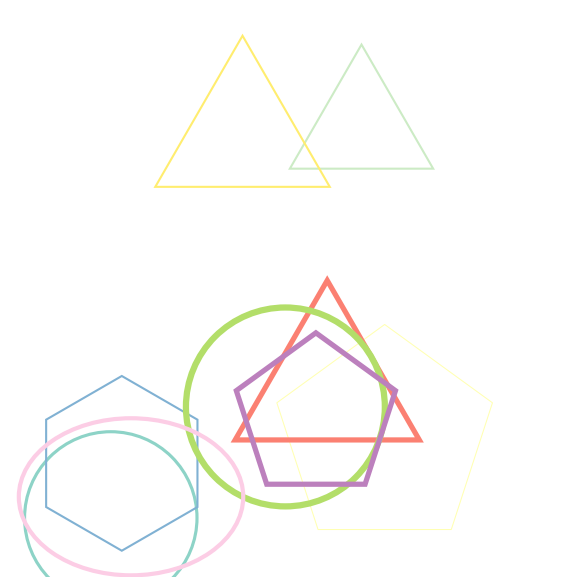[{"shape": "circle", "thickness": 1.5, "radius": 0.75, "center": [0.192, 0.102]}, {"shape": "pentagon", "thickness": 0.5, "radius": 0.98, "center": [0.666, 0.241]}, {"shape": "triangle", "thickness": 2.5, "radius": 0.92, "center": [0.567, 0.329]}, {"shape": "hexagon", "thickness": 1, "radius": 0.76, "center": [0.211, 0.197]}, {"shape": "circle", "thickness": 3, "radius": 0.86, "center": [0.494, 0.294]}, {"shape": "oval", "thickness": 2, "radius": 0.97, "center": [0.227, 0.139]}, {"shape": "pentagon", "thickness": 2.5, "radius": 0.72, "center": [0.547, 0.278]}, {"shape": "triangle", "thickness": 1, "radius": 0.72, "center": [0.626, 0.779]}, {"shape": "triangle", "thickness": 1, "radius": 0.87, "center": [0.42, 0.763]}]